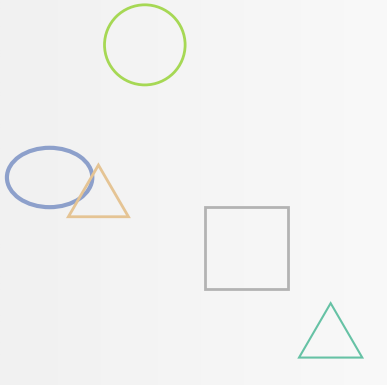[{"shape": "triangle", "thickness": 1.5, "radius": 0.47, "center": [0.853, 0.118]}, {"shape": "oval", "thickness": 3, "radius": 0.55, "center": [0.128, 0.539]}, {"shape": "circle", "thickness": 2, "radius": 0.52, "center": [0.374, 0.883]}, {"shape": "triangle", "thickness": 2, "radius": 0.45, "center": [0.254, 0.482]}, {"shape": "square", "thickness": 2, "radius": 0.53, "center": [0.637, 0.357]}]